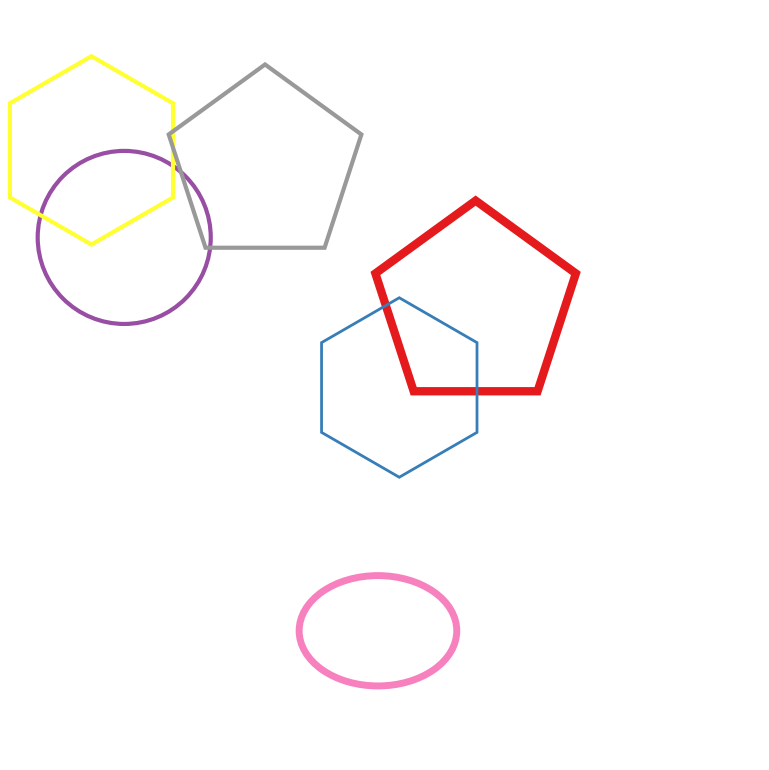[{"shape": "pentagon", "thickness": 3, "radius": 0.68, "center": [0.618, 0.603]}, {"shape": "hexagon", "thickness": 1, "radius": 0.58, "center": [0.519, 0.497]}, {"shape": "circle", "thickness": 1.5, "radius": 0.56, "center": [0.161, 0.692]}, {"shape": "hexagon", "thickness": 1.5, "radius": 0.61, "center": [0.119, 0.805]}, {"shape": "oval", "thickness": 2.5, "radius": 0.51, "center": [0.491, 0.181]}, {"shape": "pentagon", "thickness": 1.5, "radius": 0.66, "center": [0.344, 0.785]}]